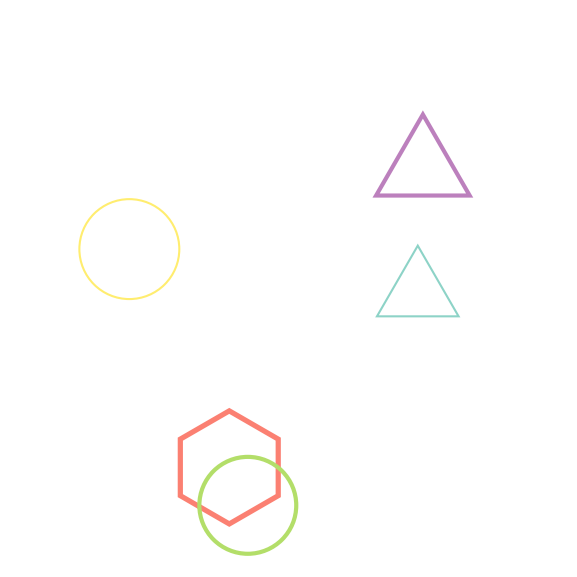[{"shape": "triangle", "thickness": 1, "radius": 0.41, "center": [0.723, 0.492]}, {"shape": "hexagon", "thickness": 2.5, "radius": 0.49, "center": [0.397, 0.19]}, {"shape": "circle", "thickness": 2, "radius": 0.42, "center": [0.429, 0.124]}, {"shape": "triangle", "thickness": 2, "radius": 0.47, "center": [0.732, 0.707]}, {"shape": "circle", "thickness": 1, "radius": 0.43, "center": [0.224, 0.568]}]